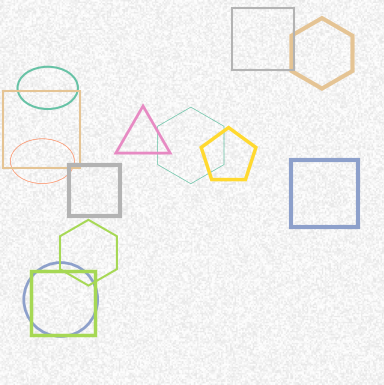[{"shape": "hexagon", "thickness": 0.5, "radius": 0.5, "center": [0.496, 0.622]}, {"shape": "oval", "thickness": 1.5, "radius": 0.39, "center": [0.124, 0.772]}, {"shape": "oval", "thickness": 0.5, "radius": 0.42, "center": [0.11, 0.581]}, {"shape": "square", "thickness": 3, "radius": 0.44, "center": [0.843, 0.497]}, {"shape": "circle", "thickness": 2, "radius": 0.48, "center": [0.158, 0.222]}, {"shape": "triangle", "thickness": 2, "radius": 0.41, "center": [0.372, 0.643]}, {"shape": "hexagon", "thickness": 1.5, "radius": 0.43, "center": [0.23, 0.344]}, {"shape": "square", "thickness": 2.5, "radius": 0.42, "center": [0.163, 0.214]}, {"shape": "pentagon", "thickness": 2.5, "radius": 0.37, "center": [0.594, 0.594]}, {"shape": "square", "thickness": 1.5, "radius": 0.5, "center": [0.107, 0.663]}, {"shape": "hexagon", "thickness": 3, "radius": 0.46, "center": [0.836, 0.861]}, {"shape": "square", "thickness": 3, "radius": 0.33, "center": [0.246, 0.505]}, {"shape": "square", "thickness": 1.5, "radius": 0.4, "center": [0.683, 0.9]}]